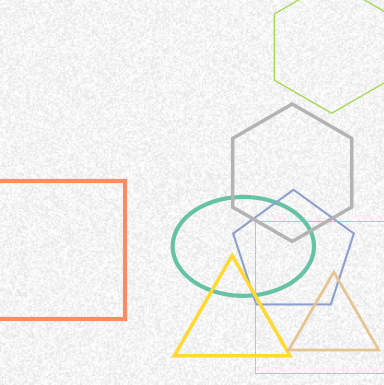[{"shape": "oval", "thickness": 3, "radius": 0.92, "center": [0.632, 0.36]}, {"shape": "square", "thickness": 3, "radius": 0.9, "center": [0.145, 0.35]}, {"shape": "pentagon", "thickness": 1.5, "radius": 0.82, "center": [0.762, 0.343]}, {"shape": "square", "thickness": 0.5, "radius": 0.99, "center": [0.859, 0.229]}, {"shape": "hexagon", "thickness": 1, "radius": 0.86, "center": [0.861, 0.878]}, {"shape": "triangle", "thickness": 2.5, "radius": 0.87, "center": [0.603, 0.163]}, {"shape": "triangle", "thickness": 2, "radius": 0.67, "center": [0.867, 0.158]}, {"shape": "hexagon", "thickness": 2.5, "radius": 0.89, "center": [0.759, 0.551]}]